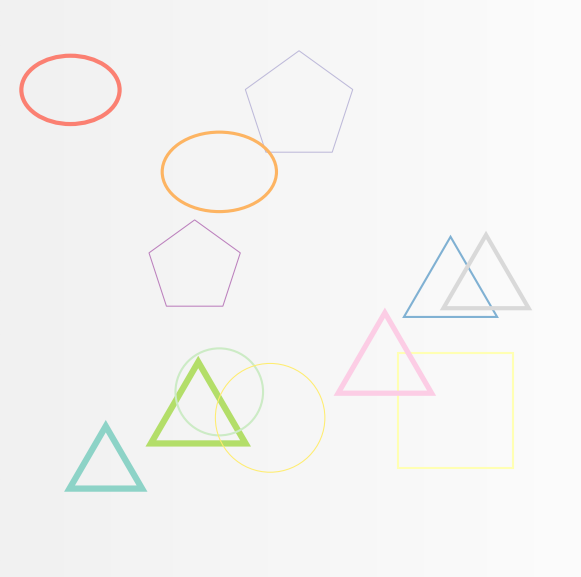[{"shape": "triangle", "thickness": 3, "radius": 0.36, "center": [0.182, 0.189]}, {"shape": "square", "thickness": 1, "radius": 0.5, "center": [0.783, 0.288]}, {"shape": "pentagon", "thickness": 0.5, "radius": 0.49, "center": [0.514, 0.814]}, {"shape": "oval", "thickness": 2, "radius": 0.42, "center": [0.121, 0.843]}, {"shape": "triangle", "thickness": 1, "radius": 0.46, "center": [0.775, 0.497]}, {"shape": "oval", "thickness": 1.5, "radius": 0.49, "center": [0.377, 0.702]}, {"shape": "triangle", "thickness": 3, "radius": 0.47, "center": [0.341, 0.278]}, {"shape": "triangle", "thickness": 2.5, "radius": 0.46, "center": [0.662, 0.365]}, {"shape": "triangle", "thickness": 2, "radius": 0.42, "center": [0.836, 0.508]}, {"shape": "pentagon", "thickness": 0.5, "radius": 0.41, "center": [0.335, 0.536]}, {"shape": "circle", "thickness": 1, "radius": 0.38, "center": [0.377, 0.321]}, {"shape": "circle", "thickness": 0.5, "radius": 0.47, "center": [0.465, 0.276]}]